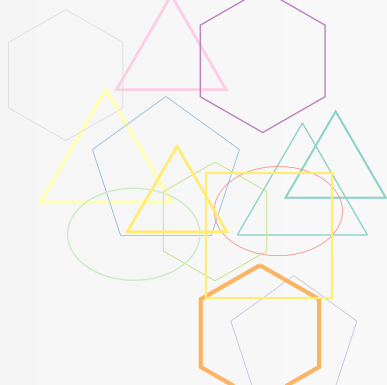[{"shape": "triangle", "thickness": 1.5, "radius": 0.75, "center": [0.866, 0.561]}, {"shape": "triangle", "thickness": 1, "radius": 0.97, "center": [0.78, 0.487]}, {"shape": "triangle", "thickness": 2.5, "radius": 0.98, "center": [0.274, 0.572]}, {"shape": "pentagon", "thickness": 0.5, "radius": 0.85, "center": [0.758, 0.113]}, {"shape": "oval", "thickness": 0.5, "radius": 0.83, "center": [0.718, 0.452]}, {"shape": "pentagon", "thickness": 0.5, "radius": 1.0, "center": [0.428, 0.55]}, {"shape": "hexagon", "thickness": 3, "radius": 0.88, "center": [0.671, 0.135]}, {"shape": "hexagon", "thickness": 0.5, "radius": 0.77, "center": [0.555, 0.425]}, {"shape": "triangle", "thickness": 2, "radius": 0.82, "center": [0.442, 0.849]}, {"shape": "hexagon", "thickness": 0.5, "radius": 0.85, "center": [0.17, 0.805]}, {"shape": "hexagon", "thickness": 1, "radius": 0.93, "center": [0.678, 0.842]}, {"shape": "oval", "thickness": 1, "radius": 0.85, "center": [0.345, 0.392]}, {"shape": "triangle", "thickness": 2, "radius": 0.74, "center": [0.457, 0.472]}, {"shape": "square", "thickness": 1.5, "radius": 0.81, "center": [0.695, 0.389]}]